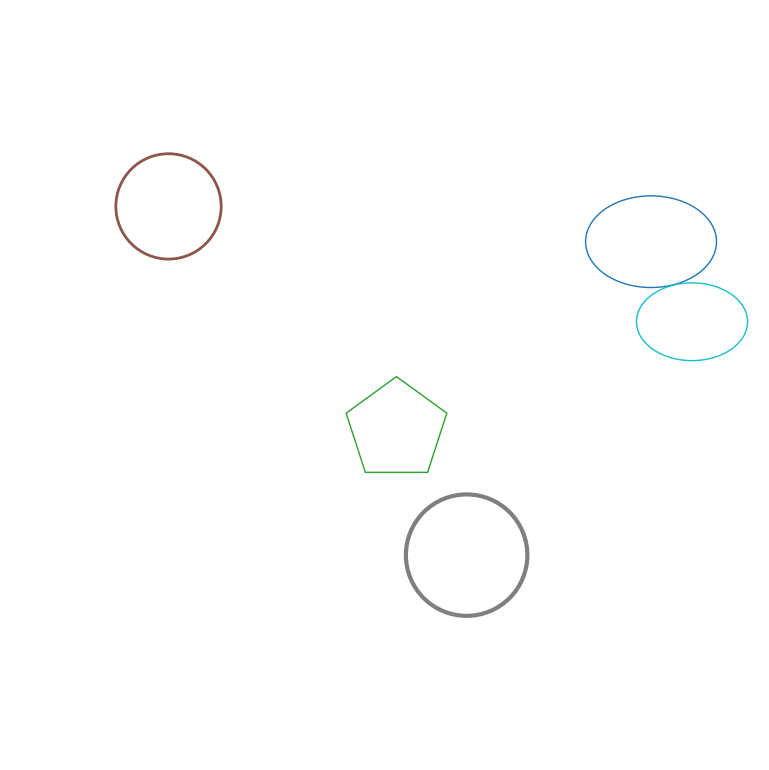[{"shape": "oval", "thickness": 0.5, "radius": 0.43, "center": [0.846, 0.686]}, {"shape": "pentagon", "thickness": 0.5, "radius": 0.34, "center": [0.515, 0.442]}, {"shape": "circle", "thickness": 1, "radius": 0.34, "center": [0.219, 0.732]}, {"shape": "circle", "thickness": 1.5, "radius": 0.39, "center": [0.606, 0.279]}, {"shape": "oval", "thickness": 0.5, "radius": 0.36, "center": [0.899, 0.582]}]